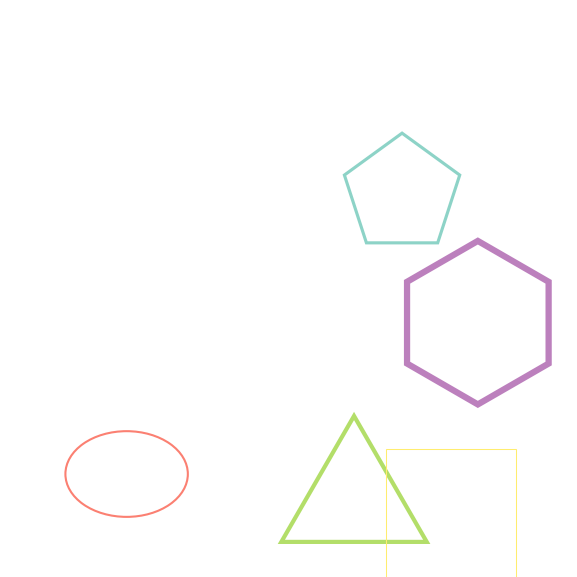[{"shape": "pentagon", "thickness": 1.5, "radius": 0.52, "center": [0.696, 0.664]}, {"shape": "oval", "thickness": 1, "radius": 0.53, "center": [0.219, 0.178]}, {"shape": "triangle", "thickness": 2, "radius": 0.73, "center": [0.613, 0.133]}, {"shape": "hexagon", "thickness": 3, "radius": 0.71, "center": [0.827, 0.44]}, {"shape": "square", "thickness": 0.5, "radius": 0.56, "center": [0.781, 0.11]}]